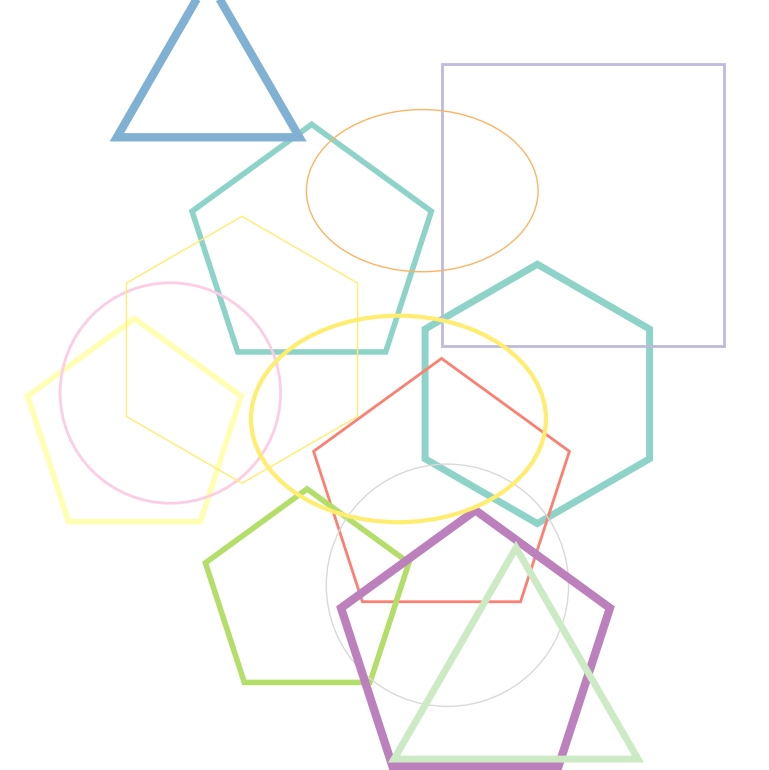[{"shape": "pentagon", "thickness": 2, "radius": 0.82, "center": [0.405, 0.675]}, {"shape": "hexagon", "thickness": 2.5, "radius": 0.84, "center": [0.698, 0.488]}, {"shape": "pentagon", "thickness": 2, "radius": 0.73, "center": [0.175, 0.441]}, {"shape": "square", "thickness": 1, "radius": 0.92, "center": [0.757, 0.734]}, {"shape": "pentagon", "thickness": 1, "radius": 0.87, "center": [0.573, 0.36]}, {"shape": "triangle", "thickness": 3, "radius": 0.68, "center": [0.27, 0.89]}, {"shape": "oval", "thickness": 0.5, "radius": 0.75, "center": [0.548, 0.752]}, {"shape": "pentagon", "thickness": 2, "radius": 0.69, "center": [0.399, 0.226]}, {"shape": "circle", "thickness": 1, "radius": 0.72, "center": [0.221, 0.49]}, {"shape": "circle", "thickness": 0.5, "radius": 0.79, "center": [0.581, 0.24]}, {"shape": "pentagon", "thickness": 3, "radius": 0.92, "center": [0.618, 0.154]}, {"shape": "triangle", "thickness": 2.5, "radius": 0.91, "center": [0.67, 0.106]}, {"shape": "hexagon", "thickness": 0.5, "radius": 0.87, "center": [0.314, 0.546]}, {"shape": "oval", "thickness": 1.5, "radius": 0.96, "center": [0.518, 0.456]}]